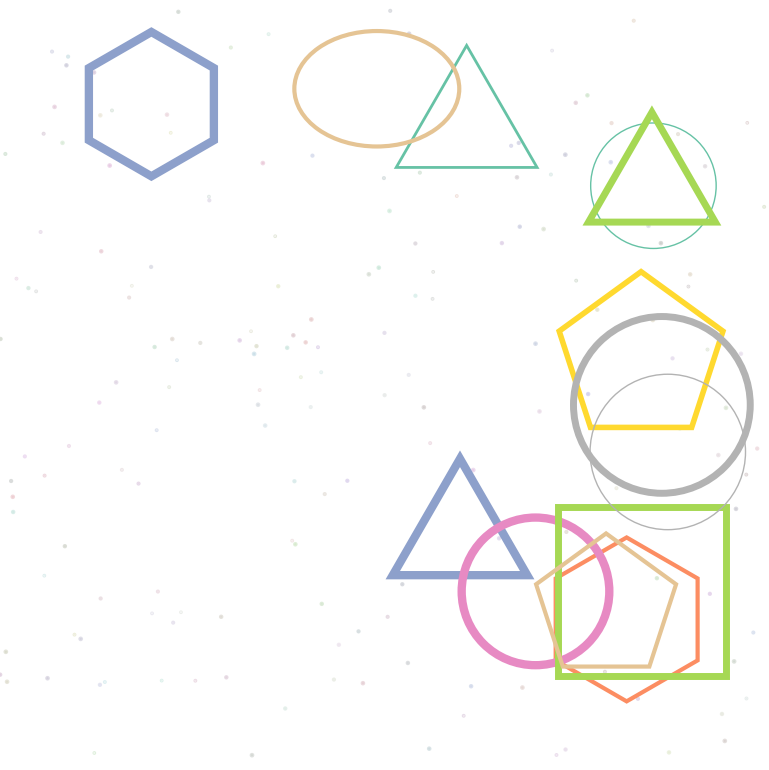[{"shape": "circle", "thickness": 0.5, "radius": 0.41, "center": [0.849, 0.759]}, {"shape": "triangle", "thickness": 1, "radius": 0.53, "center": [0.606, 0.835]}, {"shape": "hexagon", "thickness": 1.5, "radius": 0.53, "center": [0.814, 0.196]}, {"shape": "triangle", "thickness": 3, "radius": 0.5, "center": [0.597, 0.303]}, {"shape": "hexagon", "thickness": 3, "radius": 0.47, "center": [0.197, 0.865]}, {"shape": "circle", "thickness": 3, "radius": 0.48, "center": [0.695, 0.232]}, {"shape": "square", "thickness": 2.5, "radius": 0.55, "center": [0.834, 0.232]}, {"shape": "triangle", "thickness": 2.5, "radius": 0.48, "center": [0.847, 0.759]}, {"shape": "pentagon", "thickness": 2, "radius": 0.56, "center": [0.833, 0.535]}, {"shape": "pentagon", "thickness": 1.5, "radius": 0.48, "center": [0.787, 0.212]}, {"shape": "oval", "thickness": 1.5, "radius": 0.54, "center": [0.489, 0.885]}, {"shape": "circle", "thickness": 0.5, "radius": 0.5, "center": [0.867, 0.413]}, {"shape": "circle", "thickness": 2.5, "radius": 0.57, "center": [0.86, 0.474]}]